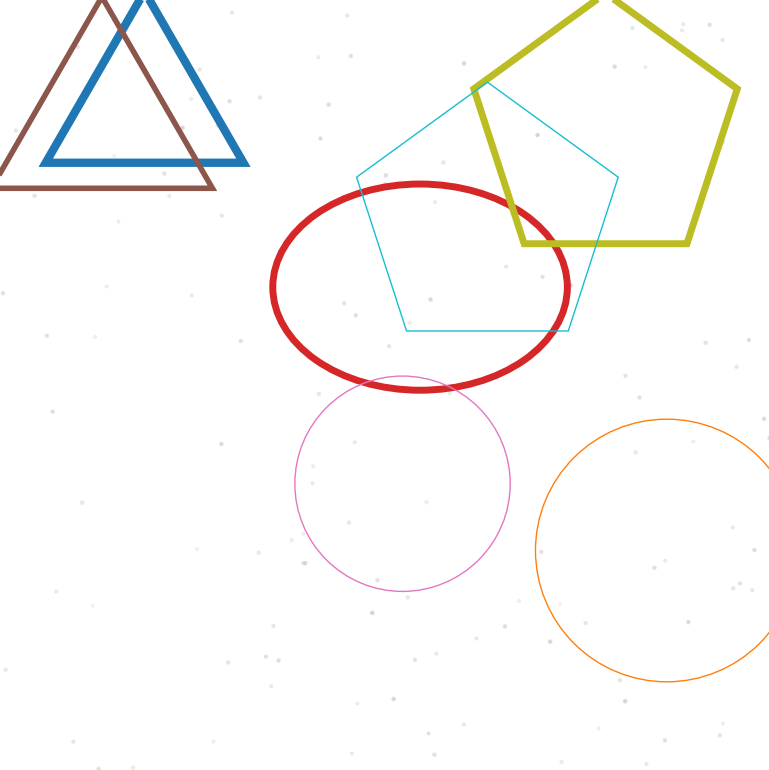[{"shape": "triangle", "thickness": 3, "radius": 0.74, "center": [0.188, 0.863]}, {"shape": "circle", "thickness": 0.5, "radius": 0.85, "center": [0.866, 0.285]}, {"shape": "oval", "thickness": 2.5, "radius": 0.96, "center": [0.546, 0.627]}, {"shape": "triangle", "thickness": 2, "radius": 0.83, "center": [0.132, 0.838]}, {"shape": "circle", "thickness": 0.5, "radius": 0.7, "center": [0.523, 0.372]}, {"shape": "pentagon", "thickness": 2.5, "radius": 0.9, "center": [0.786, 0.829]}, {"shape": "pentagon", "thickness": 0.5, "radius": 0.89, "center": [0.633, 0.715]}]